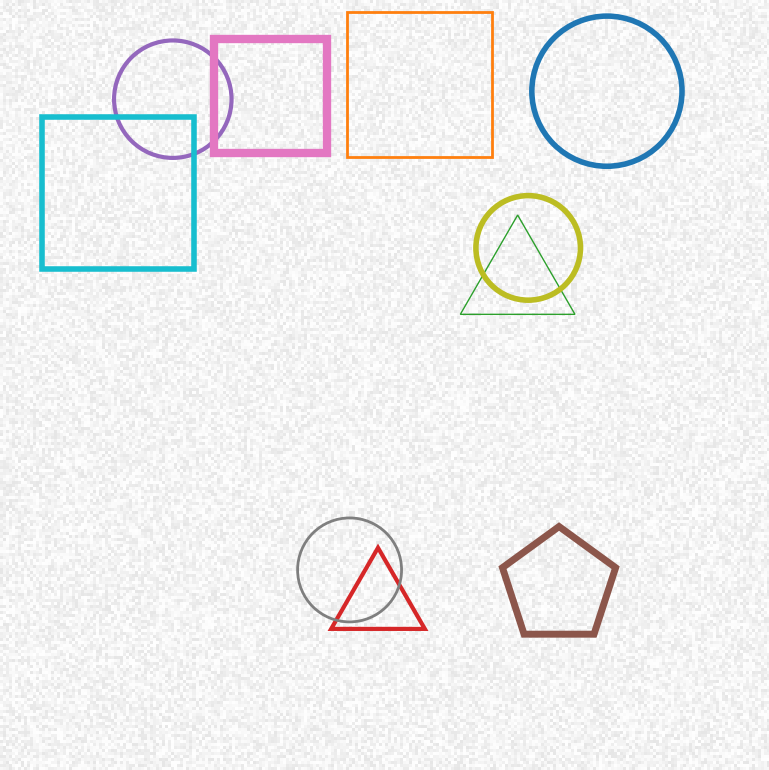[{"shape": "circle", "thickness": 2, "radius": 0.49, "center": [0.788, 0.882]}, {"shape": "square", "thickness": 1, "radius": 0.47, "center": [0.545, 0.89]}, {"shape": "triangle", "thickness": 0.5, "radius": 0.43, "center": [0.672, 0.635]}, {"shape": "triangle", "thickness": 1.5, "radius": 0.35, "center": [0.491, 0.218]}, {"shape": "circle", "thickness": 1.5, "radius": 0.38, "center": [0.224, 0.871]}, {"shape": "pentagon", "thickness": 2.5, "radius": 0.39, "center": [0.726, 0.239]}, {"shape": "square", "thickness": 3, "radius": 0.37, "center": [0.351, 0.875]}, {"shape": "circle", "thickness": 1, "radius": 0.34, "center": [0.454, 0.26]}, {"shape": "circle", "thickness": 2, "radius": 0.34, "center": [0.686, 0.678]}, {"shape": "square", "thickness": 2, "radius": 0.49, "center": [0.153, 0.75]}]